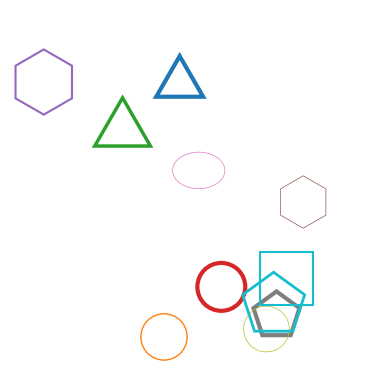[{"shape": "triangle", "thickness": 3, "radius": 0.35, "center": [0.467, 0.784]}, {"shape": "circle", "thickness": 1, "radius": 0.3, "center": [0.426, 0.125]}, {"shape": "triangle", "thickness": 2.5, "radius": 0.42, "center": [0.318, 0.662]}, {"shape": "circle", "thickness": 3, "radius": 0.31, "center": [0.575, 0.255]}, {"shape": "hexagon", "thickness": 1.5, "radius": 0.42, "center": [0.114, 0.787]}, {"shape": "hexagon", "thickness": 0.5, "radius": 0.34, "center": [0.787, 0.475]}, {"shape": "oval", "thickness": 0.5, "radius": 0.34, "center": [0.516, 0.557]}, {"shape": "pentagon", "thickness": 3, "radius": 0.31, "center": [0.718, 0.18]}, {"shape": "circle", "thickness": 0.5, "radius": 0.3, "center": [0.692, 0.145]}, {"shape": "square", "thickness": 1.5, "radius": 0.34, "center": [0.743, 0.278]}, {"shape": "pentagon", "thickness": 2, "radius": 0.42, "center": [0.711, 0.208]}]